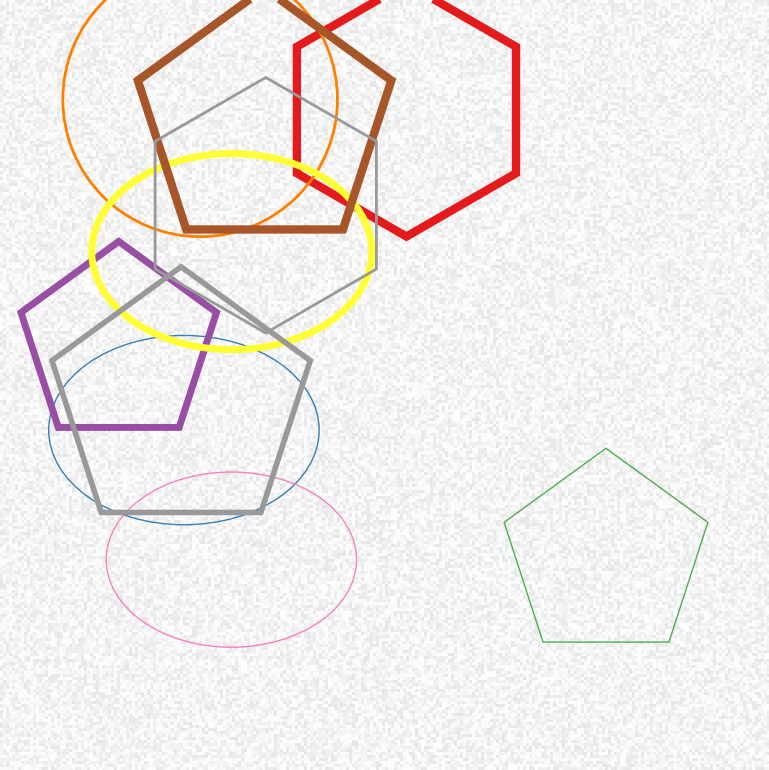[{"shape": "hexagon", "thickness": 3, "radius": 0.82, "center": [0.528, 0.857]}, {"shape": "oval", "thickness": 0.5, "radius": 0.88, "center": [0.239, 0.441]}, {"shape": "pentagon", "thickness": 0.5, "radius": 0.7, "center": [0.787, 0.279]}, {"shape": "pentagon", "thickness": 2.5, "radius": 0.67, "center": [0.154, 0.553]}, {"shape": "circle", "thickness": 1, "radius": 0.89, "center": [0.26, 0.871]}, {"shape": "oval", "thickness": 2.5, "radius": 0.91, "center": [0.301, 0.673]}, {"shape": "pentagon", "thickness": 3, "radius": 0.87, "center": [0.344, 0.842]}, {"shape": "oval", "thickness": 0.5, "radius": 0.81, "center": [0.3, 0.273]}, {"shape": "pentagon", "thickness": 2, "radius": 0.88, "center": [0.235, 0.477]}, {"shape": "hexagon", "thickness": 1, "radius": 0.83, "center": [0.345, 0.734]}]